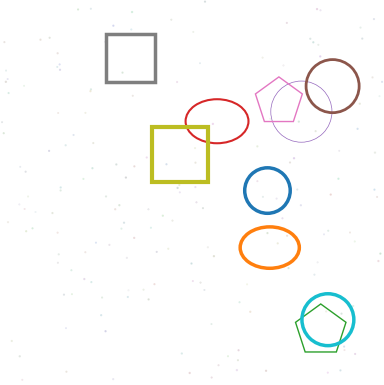[{"shape": "circle", "thickness": 2.5, "radius": 0.3, "center": [0.695, 0.505]}, {"shape": "oval", "thickness": 2.5, "radius": 0.38, "center": [0.701, 0.357]}, {"shape": "pentagon", "thickness": 1, "radius": 0.34, "center": [0.833, 0.142]}, {"shape": "oval", "thickness": 1.5, "radius": 0.41, "center": [0.564, 0.685]}, {"shape": "circle", "thickness": 0.5, "radius": 0.4, "center": [0.783, 0.71]}, {"shape": "circle", "thickness": 2, "radius": 0.34, "center": [0.864, 0.776]}, {"shape": "pentagon", "thickness": 1, "radius": 0.32, "center": [0.724, 0.736]}, {"shape": "square", "thickness": 2.5, "radius": 0.31, "center": [0.339, 0.85]}, {"shape": "square", "thickness": 3, "radius": 0.36, "center": [0.467, 0.598]}, {"shape": "circle", "thickness": 2.5, "radius": 0.34, "center": [0.852, 0.17]}]